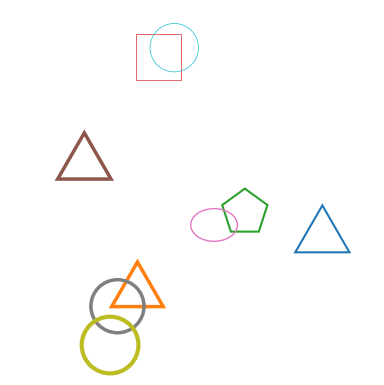[{"shape": "triangle", "thickness": 1.5, "radius": 0.41, "center": [0.837, 0.385]}, {"shape": "triangle", "thickness": 2.5, "radius": 0.39, "center": [0.357, 0.242]}, {"shape": "pentagon", "thickness": 1.5, "radius": 0.31, "center": [0.636, 0.448]}, {"shape": "square", "thickness": 0.5, "radius": 0.3, "center": [0.411, 0.852]}, {"shape": "triangle", "thickness": 2.5, "radius": 0.4, "center": [0.219, 0.575]}, {"shape": "oval", "thickness": 1, "radius": 0.3, "center": [0.556, 0.416]}, {"shape": "circle", "thickness": 2.5, "radius": 0.34, "center": [0.305, 0.205]}, {"shape": "circle", "thickness": 3, "radius": 0.37, "center": [0.286, 0.104]}, {"shape": "circle", "thickness": 0.5, "radius": 0.31, "center": [0.453, 0.876]}]